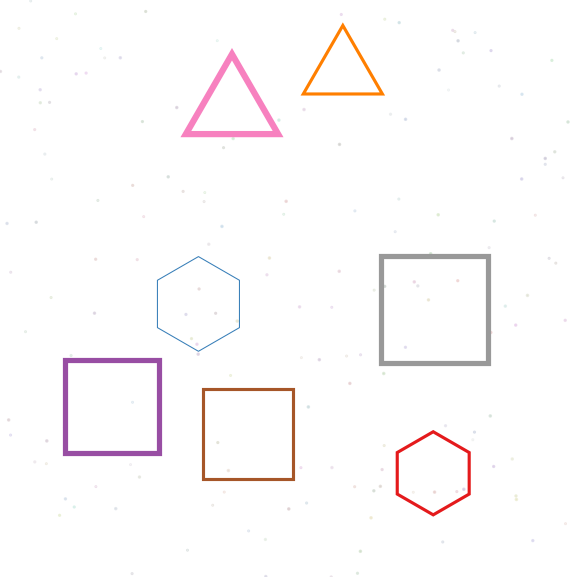[{"shape": "hexagon", "thickness": 1.5, "radius": 0.36, "center": [0.75, 0.18]}, {"shape": "hexagon", "thickness": 0.5, "radius": 0.41, "center": [0.344, 0.473]}, {"shape": "square", "thickness": 2.5, "radius": 0.41, "center": [0.193, 0.295]}, {"shape": "triangle", "thickness": 1.5, "radius": 0.4, "center": [0.594, 0.876]}, {"shape": "square", "thickness": 1.5, "radius": 0.39, "center": [0.429, 0.248]}, {"shape": "triangle", "thickness": 3, "radius": 0.46, "center": [0.402, 0.813]}, {"shape": "square", "thickness": 2.5, "radius": 0.46, "center": [0.752, 0.463]}]